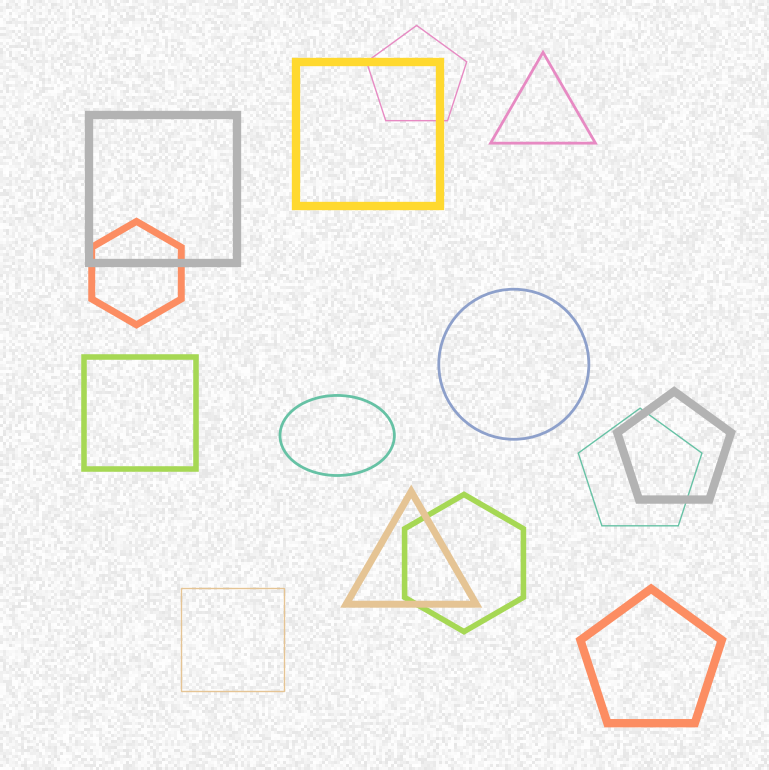[{"shape": "pentagon", "thickness": 0.5, "radius": 0.42, "center": [0.831, 0.385]}, {"shape": "oval", "thickness": 1, "radius": 0.37, "center": [0.438, 0.434]}, {"shape": "hexagon", "thickness": 2.5, "radius": 0.34, "center": [0.177, 0.645]}, {"shape": "pentagon", "thickness": 3, "radius": 0.48, "center": [0.846, 0.139]}, {"shape": "circle", "thickness": 1, "radius": 0.49, "center": [0.667, 0.527]}, {"shape": "triangle", "thickness": 1, "radius": 0.39, "center": [0.705, 0.853]}, {"shape": "pentagon", "thickness": 0.5, "radius": 0.34, "center": [0.541, 0.899]}, {"shape": "square", "thickness": 2, "radius": 0.36, "center": [0.181, 0.464]}, {"shape": "hexagon", "thickness": 2, "radius": 0.45, "center": [0.603, 0.269]}, {"shape": "square", "thickness": 3, "radius": 0.47, "center": [0.477, 0.826]}, {"shape": "triangle", "thickness": 2.5, "radius": 0.49, "center": [0.534, 0.264]}, {"shape": "square", "thickness": 0.5, "radius": 0.34, "center": [0.302, 0.17]}, {"shape": "pentagon", "thickness": 3, "radius": 0.39, "center": [0.876, 0.414]}, {"shape": "square", "thickness": 3, "radius": 0.48, "center": [0.212, 0.754]}]